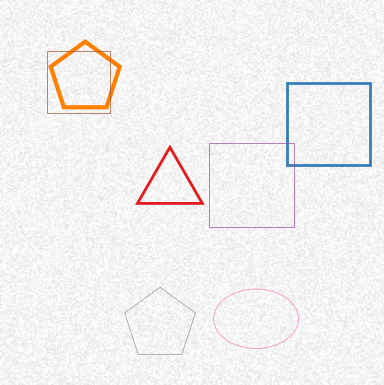[{"shape": "triangle", "thickness": 2, "radius": 0.49, "center": [0.441, 0.52]}, {"shape": "square", "thickness": 2, "radius": 0.54, "center": [0.853, 0.678]}, {"shape": "square", "thickness": 0.5, "radius": 0.55, "center": [0.653, 0.52]}, {"shape": "pentagon", "thickness": 3, "radius": 0.47, "center": [0.221, 0.798]}, {"shape": "square", "thickness": 0.5, "radius": 0.41, "center": [0.204, 0.787]}, {"shape": "oval", "thickness": 0.5, "radius": 0.55, "center": [0.665, 0.172]}, {"shape": "pentagon", "thickness": 0.5, "radius": 0.48, "center": [0.416, 0.157]}]